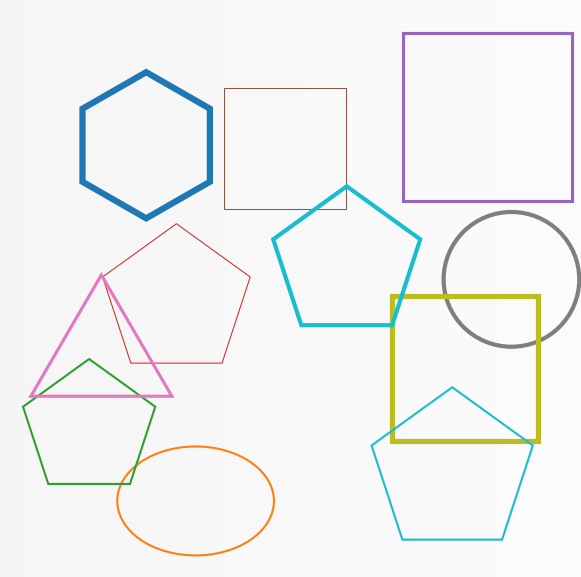[{"shape": "hexagon", "thickness": 3, "radius": 0.63, "center": [0.252, 0.748]}, {"shape": "oval", "thickness": 1, "radius": 0.67, "center": [0.337, 0.132]}, {"shape": "pentagon", "thickness": 1, "radius": 0.6, "center": [0.153, 0.258]}, {"shape": "pentagon", "thickness": 0.5, "radius": 0.67, "center": [0.304, 0.478]}, {"shape": "square", "thickness": 1.5, "radius": 0.73, "center": [0.839, 0.796]}, {"shape": "square", "thickness": 0.5, "radius": 0.52, "center": [0.491, 0.742]}, {"shape": "triangle", "thickness": 1.5, "radius": 0.7, "center": [0.174, 0.383]}, {"shape": "circle", "thickness": 2, "radius": 0.58, "center": [0.88, 0.515]}, {"shape": "square", "thickness": 2.5, "radius": 0.63, "center": [0.8, 0.36]}, {"shape": "pentagon", "thickness": 2, "radius": 0.66, "center": [0.597, 0.544]}, {"shape": "pentagon", "thickness": 1, "radius": 0.73, "center": [0.778, 0.183]}]